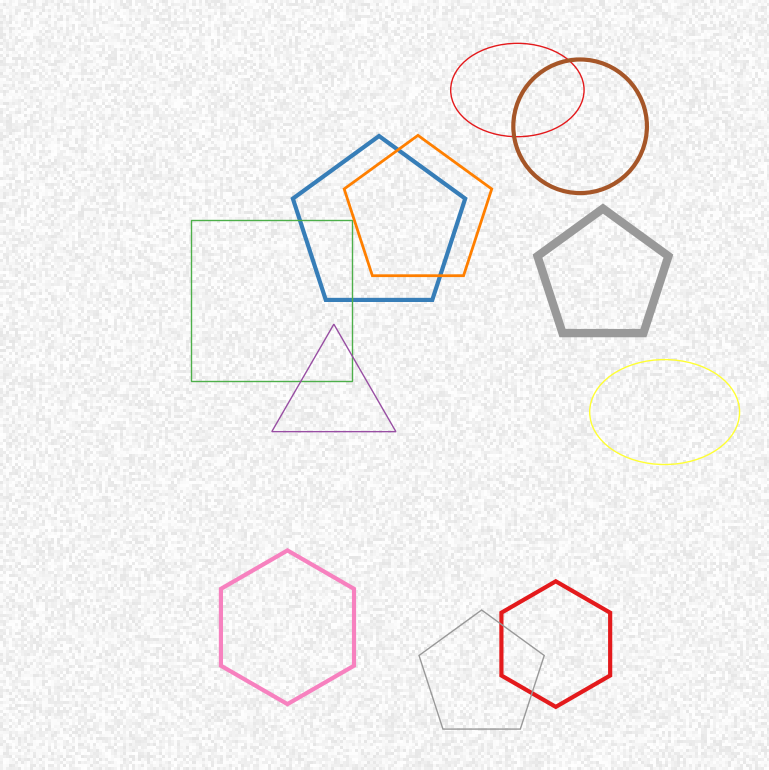[{"shape": "oval", "thickness": 0.5, "radius": 0.43, "center": [0.672, 0.883]}, {"shape": "hexagon", "thickness": 1.5, "radius": 0.41, "center": [0.722, 0.164]}, {"shape": "pentagon", "thickness": 1.5, "radius": 0.59, "center": [0.492, 0.706]}, {"shape": "square", "thickness": 0.5, "radius": 0.52, "center": [0.353, 0.61]}, {"shape": "triangle", "thickness": 0.5, "radius": 0.47, "center": [0.434, 0.486]}, {"shape": "pentagon", "thickness": 1, "radius": 0.5, "center": [0.543, 0.723]}, {"shape": "oval", "thickness": 0.5, "radius": 0.49, "center": [0.863, 0.465]}, {"shape": "circle", "thickness": 1.5, "radius": 0.43, "center": [0.753, 0.836]}, {"shape": "hexagon", "thickness": 1.5, "radius": 0.5, "center": [0.373, 0.185]}, {"shape": "pentagon", "thickness": 3, "radius": 0.45, "center": [0.783, 0.64]}, {"shape": "pentagon", "thickness": 0.5, "radius": 0.43, "center": [0.625, 0.122]}]